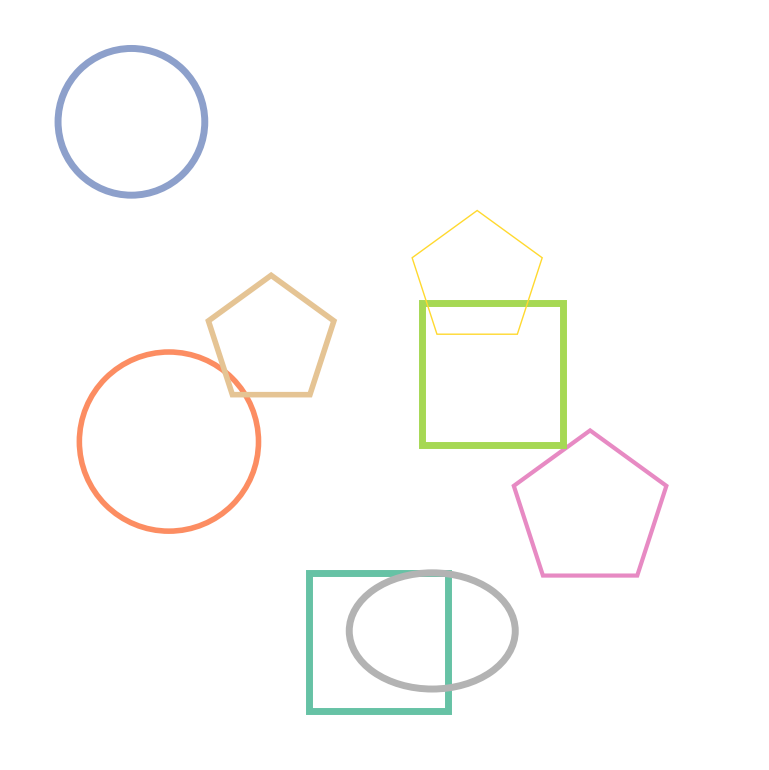[{"shape": "square", "thickness": 2.5, "radius": 0.45, "center": [0.492, 0.167]}, {"shape": "circle", "thickness": 2, "radius": 0.58, "center": [0.219, 0.427]}, {"shape": "circle", "thickness": 2.5, "radius": 0.48, "center": [0.171, 0.842]}, {"shape": "pentagon", "thickness": 1.5, "radius": 0.52, "center": [0.766, 0.337]}, {"shape": "square", "thickness": 2.5, "radius": 0.46, "center": [0.639, 0.514]}, {"shape": "pentagon", "thickness": 0.5, "radius": 0.44, "center": [0.62, 0.638]}, {"shape": "pentagon", "thickness": 2, "radius": 0.43, "center": [0.352, 0.557]}, {"shape": "oval", "thickness": 2.5, "radius": 0.54, "center": [0.561, 0.181]}]